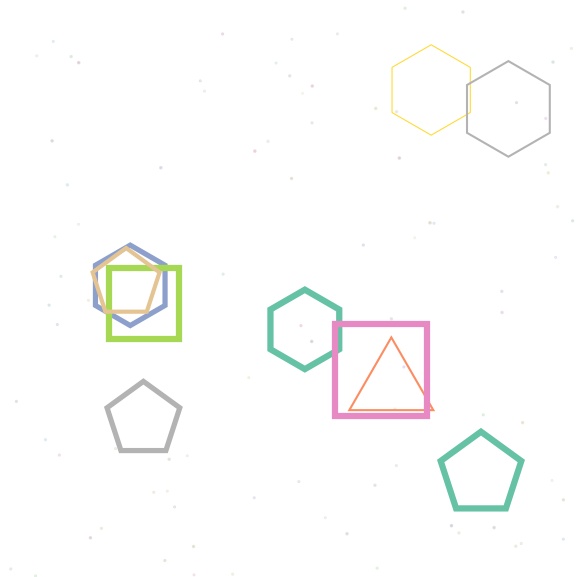[{"shape": "pentagon", "thickness": 3, "radius": 0.37, "center": [0.833, 0.178]}, {"shape": "hexagon", "thickness": 3, "radius": 0.34, "center": [0.528, 0.429]}, {"shape": "triangle", "thickness": 1, "radius": 0.42, "center": [0.678, 0.331]}, {"shape": "hexagon", "thickness": 2.5, "radius": 0.35, "center": [0.226, 0.505]}, {"shape": "square", "thickness": 3, "radius": 0.4, "center": [0.659, 0.359]}, {"shape": "square", "thickness": 3, "radius": 0.3, "center": [0.25, 0.474]}, {"shape": "hexagon", "thickness": 0.5, "radius": 0.39, "center": [0.747, 0.843]}, {"shape": "pentagon", "thickness": 2, "radius": 0.3, "center": [0.218, 0.509]}, {"shape": "hexagon", "thickness": 1, "radius": 0.41, "center": [0.88, 0.811]}, {"shape": "pentagon", "thickness": 2.5, "radius": 0.33, "center": [0.248, 0.273]}]